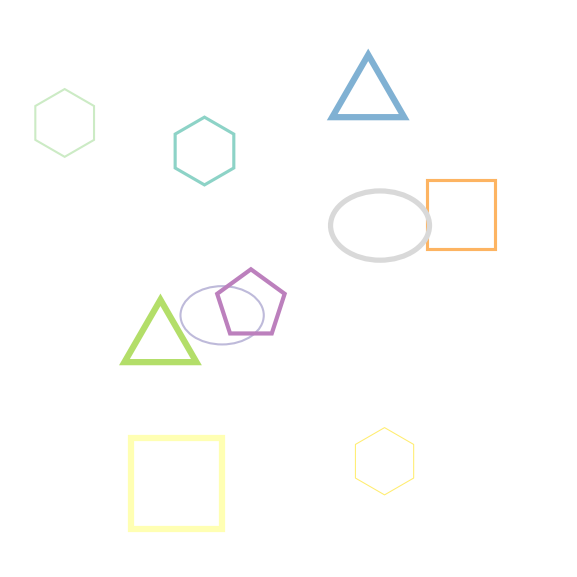[{"shape": "hexagon", "thickness": 1.5, "radius": 0.29, "center": [0.354, 0.738]}, {"shape": "square", "thickness": 3, "radius": 0.39, "center": [0.306, 0.162]}, {"shape": "oval", "thickness": 1, "radius": 0.36, "center": [0.385, 0.453]}, {"shape": "triangle", "thickness": 3, "radius": 0.36, "center": [0.638, 0.832]}, {"shape": "square", "thickness": 1.5, "radius": 0.3, "center": [0.798, 0.627]}, {"shape": "triangle", "thickness": 3, "radius": 0.36, "center": [0.278, 0.408]}, {"shape": "oval", "thickness": 2.5, "radius": 0.43, "center": [0.658, 0.609]}, {"shape": "pentagon", "thickness": 2, "radius": 0.31, "center": [0.434, 0.471]}, {"shape": "hexagon", "thickness": 1, "radius": 0.29, "center": [0.112, 0.786]}, {"shape": "hexagon", "thickness": 0.5, "radius": 0.29, "center": [0.666, 0.2]}]